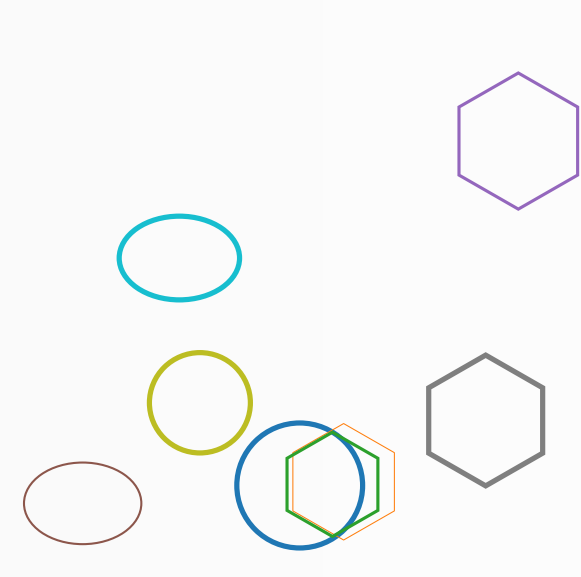[{"shape": "circle", "thickness": 2.5, "radius": 0.54, "center": [0.516, 0.158]}, {"shape": "hexagon", "thickness": 0.5, "radius": 0.5, "center": [0.591, 0.165]}, {"shape": "hexagon", "thickness": 1.5, "radius": 0.45, "center": [0.572, 0.16]}, {"shape": "hexagon", "thickness": 1.5, "radius": 0.59, "center": [0.892, 0.755]}, {"shape": "oval", "thickness": 1, "radius": 0.5, "center": [0.142, 0.128]}, {"shape": "hexagon", "thickness": 2.5, "radius": 0.57, "center": [0.836, 0.271]}, {"shape": "circle", "thickness": 2.5, "radius": 0.43, "center": [0.344, 0.302]}, {"shape": "oval", "thickness": 2.5, "radius": 0.52, "center": [0.309, 0.552]}]